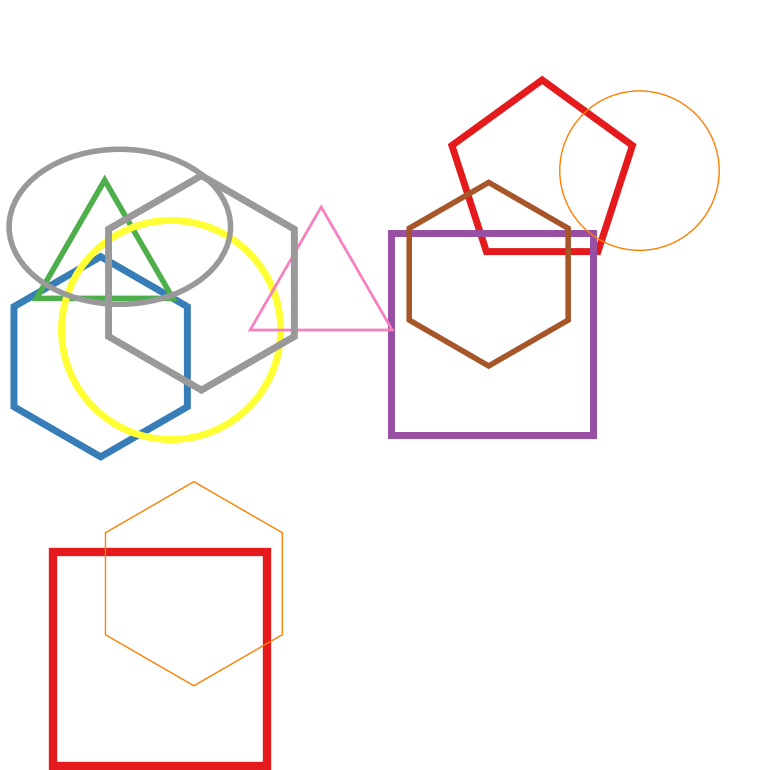[{"shape": "square", "thickness": 3, "radius": 0.7, "center": [0.208, 0.144]}, {"shape": "pentagon", "thickness": 2.5, "radius": 0.62, "center": [0.704, 0.773]}, {"shape": "hexagon", "thickness": 2.5, "radius": 0.65, "center": [0.131, 0.537]}, {"shape": "triangle", "thickness": 2, "radius": 0.51, "center": [0.136, 0.664]}, {"shape": "square", "thickness": 2.5, "radius": 0.66, "center": [0.639, 0.566]}, {"shape": "hexagon", "thickness": 0.5, "radius": 0.66, "center": [0.252, 0.242]}, {"shape": "circle", "thickness": 0.5, "radius": 0.52, "center": [0.83, 0.778]}, {"shape": "circle", "thickness": 2.5, "radius": 0.71, "center": [0.222, 0.571]}, {"shape": "hexagon", "thickness": 2, "radius": 0.6, "center": [0.635, 0.644]}, {"shape": "triangle", "thickness": 1, "radius": 0.53, "center": [0.417, 0.625]}, {"shape": "oval", "thickness": 2, "radius": 0.72, "center": [0.156, 0.706]}, {"shape": "hexagon", "thickness": 2.5, "radius": 0.7, "center": [0.262, 0.633]}]